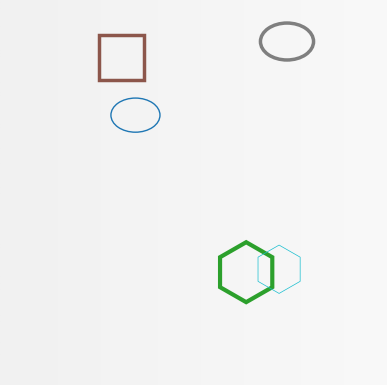[{"shape": "oval", "thickness": 1, "radius": 0.32, "center": [0.35, 0.701]}, {"shape": "hexagon", "thickness": 3, "radius": 0.39, "center": [0.635, 0.293]}, {"shape": "square", "thickness": 2.5, "radius": 0.29, "center": [0.314, 0.85]}, {"shape": "oval", "thickness": 2.5, "radius": 0.34, "center": [0.741, 0.892]}, {"shape": "hexagon", "thickness": 0.5, "radius": 0.31, "center": [0.72, 0.301]}]